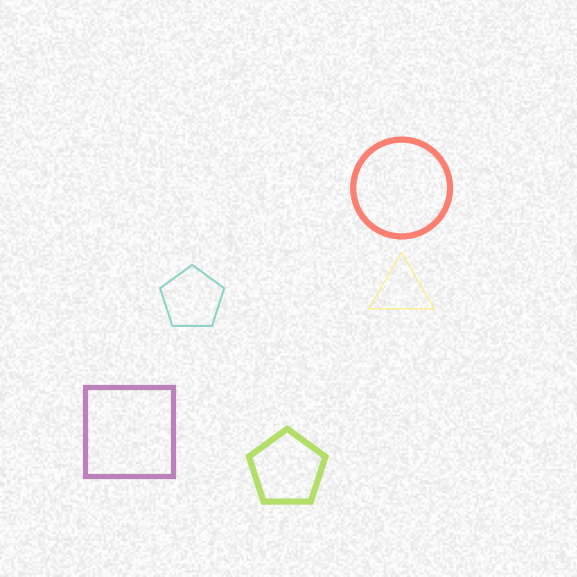[{"shape": "pentagon", "thickness": 1, "radius": 0.29, "center": [0.333, 0.482]}, {"shape": "circle", "thickness": 3, "radius": 0.42, "center": [0.695, 0.674]}, {"shape": "pentagon", "thickness": 3, "radius": 0.35, "center": [0.497, 0.187]}, {"shape": "square", "thickness": 2.5, "radius": 0.38, "center": [0.223, 0.251]}, {"shape": "triangle", "thickness": 0.5, "radius": 0.33, "center": [0.695, 0.497]}]